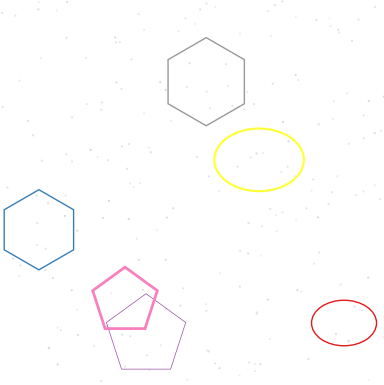[{"shape": "oval", "thickness": 1, "radius": 0.42, "center": [0.894, 0.161]}, {"shape": "hexagon", "thickness": 1, "radius": 0.52, "center": [0.101, 0.403]}, {"shape": "pentagon", "thickness": 0.5, "radius": 0.54, "center": [0.379, 0.129]}, {"shape": "oval", "thickness": 1.5, "radius": 0.58, "center": [0.673, 0.585]}, {"shape": "pentagon", "thickness": 2, "radius": 0.44, "center": [0.325, 0.218]}, {"shape": "hexagon", "thickness": 1, "radius": 0.57, "center": [0.536, 0.788]}]